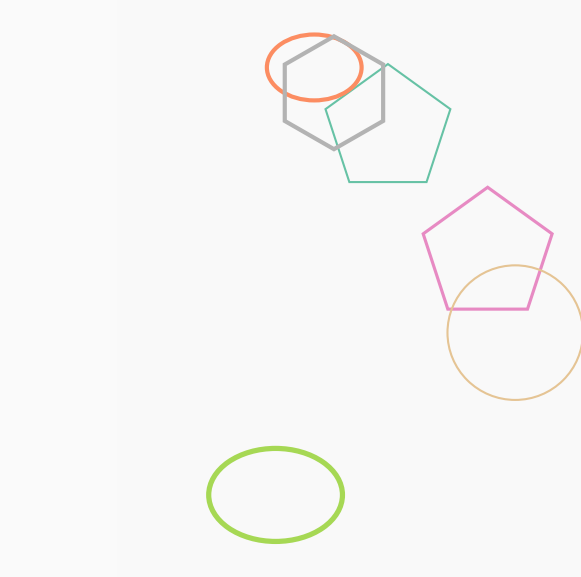[{"shape": "pentagon", "thickness": 1, "radius": 0.56, "center": [0.667, 0.775]}, {"shape": "oval", "thickness": 2, "radius": 0.41, "center": [0.541, 0.882]}, {"shape": "pentagon", "thickness": 1.5, "radius": 0.58, "center": [0.839, 0.558]}, {"shape": "oval", "thickness": 2.5, "radius": 0.58, "center": [0.474, 0.142]}, {"shape": "circle", "thickness": 1, "radius": 0.58, "center": [0.886, 0.423]}, {"shape": "hexagon", "thickness": 2, "radius": 0.49, "center": [0.575, 0.839]}]